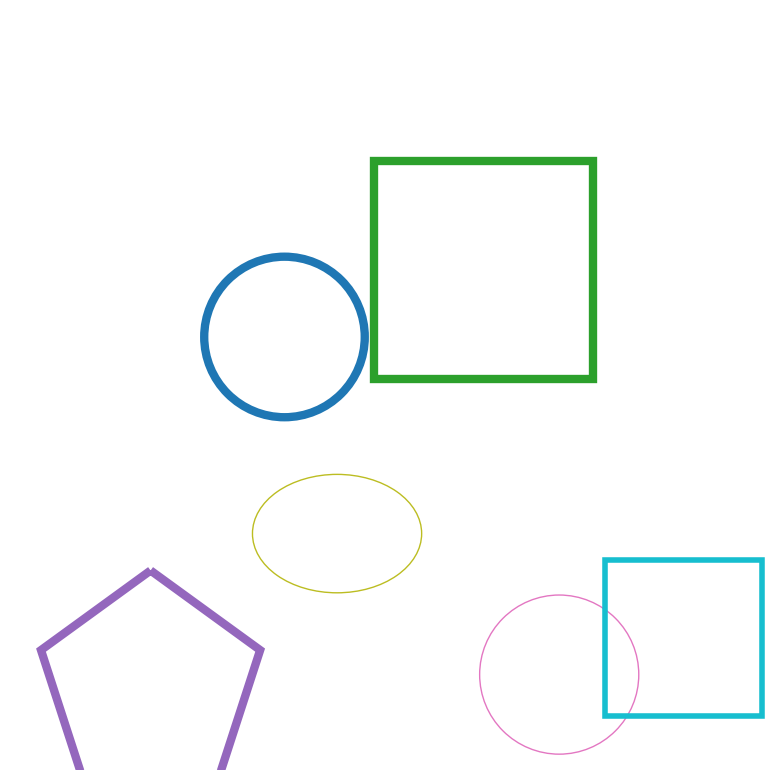[{"shape": "circle", "thickness": 3, "radius": 0.52, "center": [0.369, 0.562]}, {"shape": "square", "thickness": 3, "radius": 0.71, "center": [0.628, 0.65]}, {"shape": "pentagon", "thickness": 3, "radius": 0.75, "center": [0.196, 0.109]}, {"shape": "circle", "thickness": 0.5, "radius": 0.52, "center": [0.726, 0.124]}, {"shape": "oval", "thickness": 0.5, "radius": 0.55, "center": [0.438, 0.307]}, {"shape": "square", "thickness": 2, "radius": 0.51, "center": [0.888, 0.172]}]